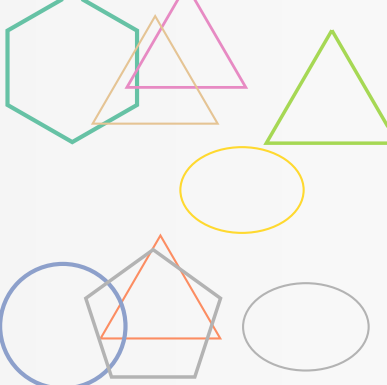[{"shape": "hexagon", "thickness": 3, "radius": 0.97, "center": [0.187, 0.824]}, {"shape": "triangle", "thickness": 1.5, "radius": 0.89, "center": [0.414, 0.21]}, {"shape": "circle", "thickness": 3, "radius": 0.81, "center": [0.162, 0.153]}, {"shape": "triangle", "thickness": 2, "radius": 0.89, "center": [0.481, 0.862]}, {"shape": "triangle", "thickness": 2.5, "radius": 0.98, "center": [0.856, 0.726]}, {"shape": "oval", "thickness": 1.5, "radius": 0.8, "center": [0.625, 0.506]}, {"shape": "triangle", "thickness": 1.5, "radius": 0.93, "center": [0.4, 0.772]}, {"shape": "oval", "thickness": 1.5, "radius": 0.81, "center": [0.789, 0.151]}, {"shape": "pentagon", "thickness": 2.5, "radius": 0.91, "center": [0.395, 0.169]}]